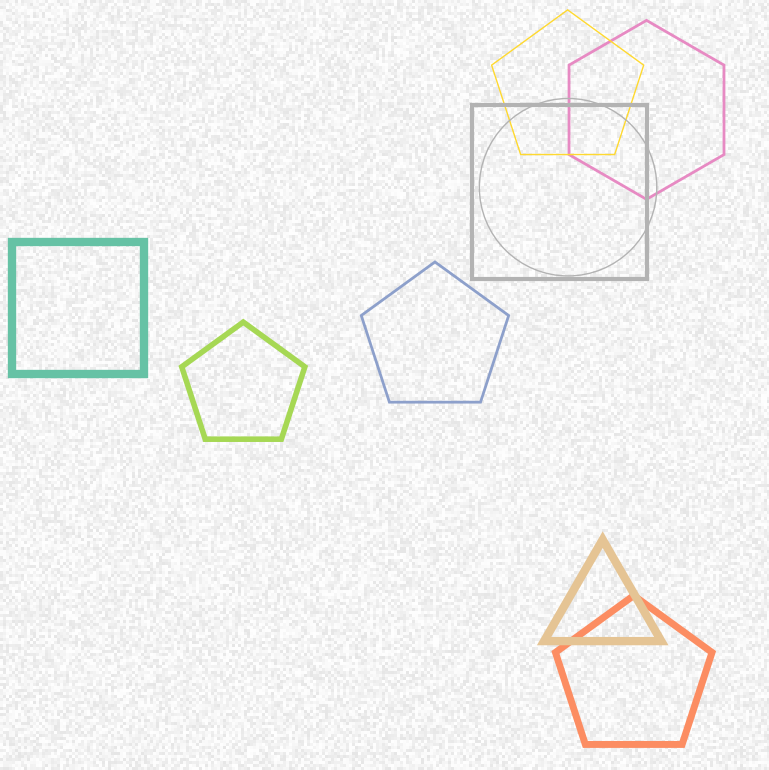[{"shape": "square", "thickness": 3, "radius": 0.43, "center": [0.101, 0.601]}, {"shape": "pentagon", "thickness": 2.5, "radius": 0.53, "center": [0.823, 0.12]}, {"shape": "pentagon", "thickness": 1, "radius": 0.5, "center": [0.565, 0.559]}, {"shape": "hexagon", "thickness": 1, "radius": 0.58, "center": [0.84, 0.857]}, {"shape": "pentagon", "thickness": 2, "radius": 0.42, "center": [0.316, 0.498]}, {"shape": "pentagon", "thickness": 0.5, "radius": 0.52, "center": [0.737, 0.883]}, {"shape": "triangle", "thickness": 3, "radius": 0.44, "center": [0.783, 0.211]}, {"shape": "circle", "thickness": 0.5, "radius": 0.58, "center": [0.738, 0.757]}, {"shape": "square", "thickness": 1.5, "radius": 0.57, "center": [0.727, 0.75]}]